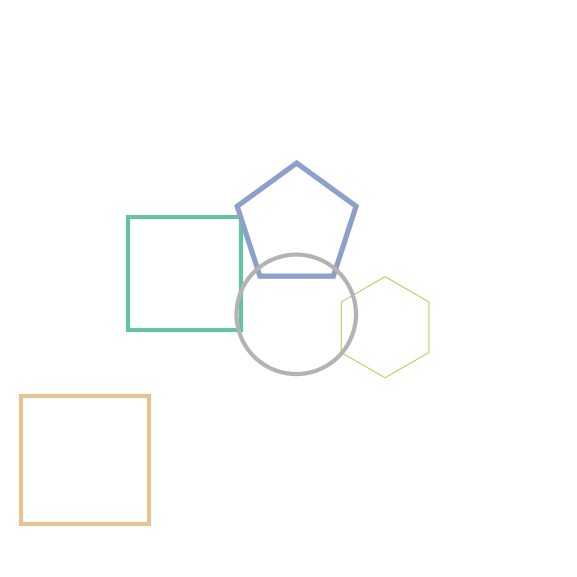[{"shape": "square", "thickness": 2, "radius": 0.49, "center": [0.32, 0.525]}, {"shape": "pentagon", "thickness": 2.5, "radius": 0.54, "center": [0.514, 0.609]}, {"shape": "hexagon", "thickness": 0.5, "radius": 0.44, "center": [0.667, 0.433]}, {"shape": "square", "thickness": 2, "radius": 0.55, "center": [0.146, 0.203]}, {"shape": "circle", "thickness": 2, "radius": 0.52, "center": [0.513, 0.455]}]